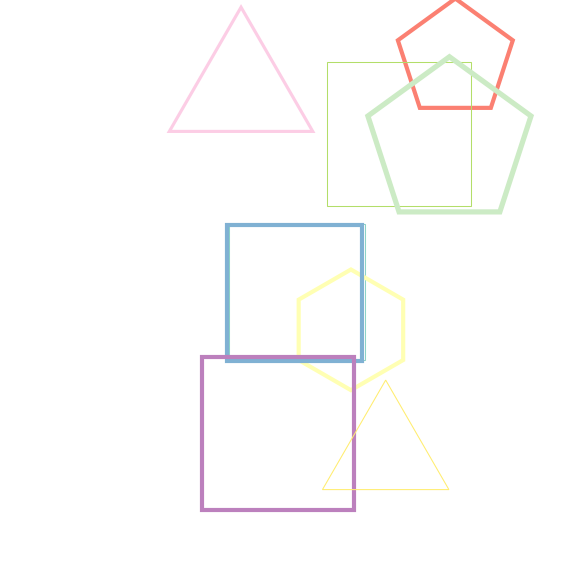[{"shape": "square", "thickness": 0.5, "radius": 0.59, "center": [0.514, 0.493]}, {"shape": "hexagon", "thickness": 2, "radius": 0.52, "center": [0.608, 0.428]}, {"shape": "pentagon", "thickness": 2, "radius": 0.52, "center": [0.788, 0.897]}, {"shape": "square", "thickness": 2, "radius": 0.59, "center": [0.51, 0.492]}, {"shape": "square", "thickness": 0.5, "radius": 0.62, "center": [0.691, 0.767]}, {"shape": "triangle", "thickness": 1.5, "radius": 0.72, "center": [0.417, 0.843]}, {"shape": "square", "thickness": 2, "radius": 0.66, "center": [0.482, 0.248]}, {"shape": "pentagon", "thickness": 2.5, "radius": 0.74, "center": [0.778, 0.752]}, {"shape": "triangle", "thickness": 0.5, "radius": 0.63, "center": [0.668, 0.215]}]